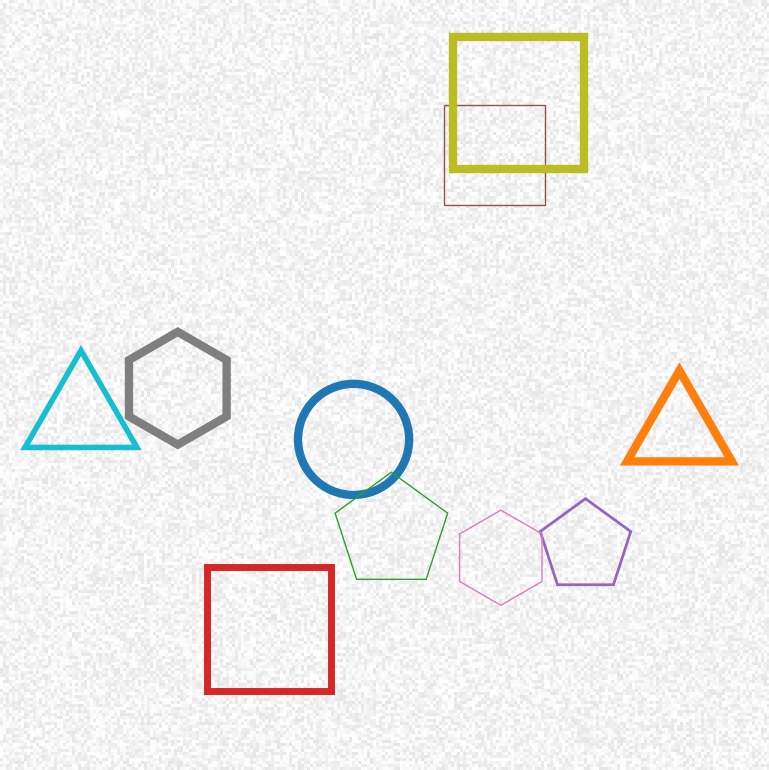[{"shape": "circle", "thickness": 3, "radius": 0.36, "center": [0.459, 0.429]}, {"shape": "triangle", "thickness": 3, "radius": 0.39, "center": [0.882, 0.44]}, {"shape": "pentagon", "thickness": 0.5, "radius": 0.38, "center": [0.508, 0.31]}, {"shape": "square", "thickness": 2.5, "radius": 0.4, "center": [0.349, 0.183]}, {"shape": "pentagon", "thickness": 1, "radius": 0.31, "center": [0.76, 0.291]}, {"shape": "square", "thickness": 0.5, "radius": 0.33, "center": [0.642, 0.799]}, {"shape": "hexagon", "thickness": 0.5, "radius": 0.31, "center": [0.65, 0.276]}, {"shape": "hexagon", "thickness": 3, "radius": 0.37, "center": [0.231, 0.496]}, {"shape": "square", "thickness": 3, "radius": 0.43, "center": [0.673, 0.866]}, {"shape": "triangle", "thickness": 2, "radius": 0.42, "center": [0.105, 0.461]}]